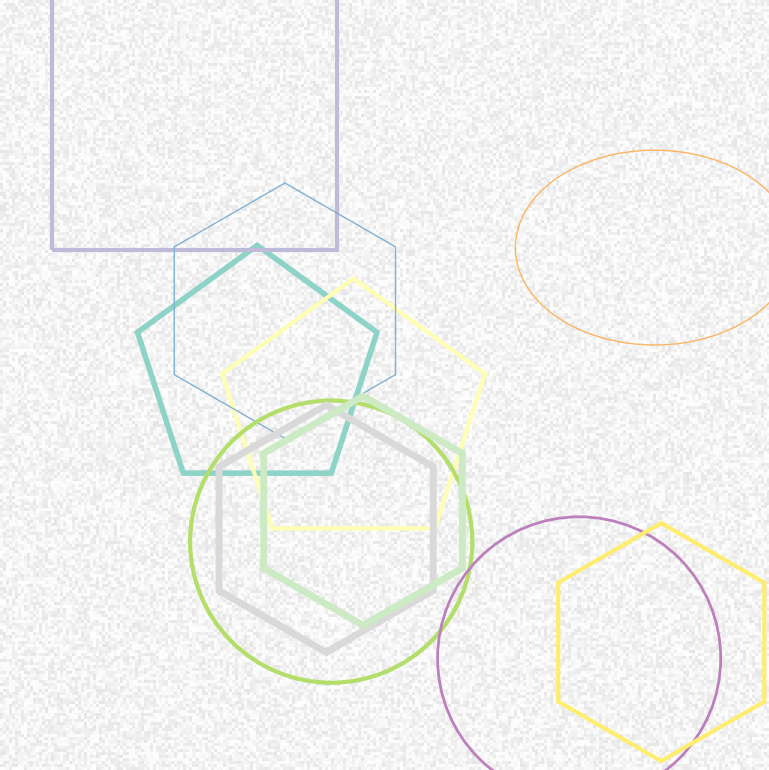[{"shape": "pentagon", "thickness": 2, "radius": 0.82, "center": [0.334, 0.518]}, {"shape": "pentagon", "thickness": 1.5, "radius": 0.9, "center": [0.459, 0.459]}, {"shape": "square", "thickness": 1.5, "radius": 0.92, "center": [0.253, 0.86]}, {"shape": "hexagon", "thickness": 0.5, "radius": 0.83, "center": [0.37, 0.596]}, {"shape": "oval", "thickness": 0.5, "radius": 0.9, "center": [0.85, 0.678]}, {"shape": "circle", "thickness": 1.5, "radius": 0.92, "center": [0.43, 0.297]}, {"shape": "hexagon", "thickness": 2.5, "radius": 0.8, "center": [0.424, 0.313]}, {"shape": "circle", "thickness": 1, "radius": 0.92, "center": [0.752, 0.145]}, {"shape": "hexagon", "thickness": 2.5, "radius": 0.74, "center": [0.471, 0.337]}, {"shape": "hexagon", "thickness": 1.5, "radius": 0.77, "center": [0.859, 0.166]}]